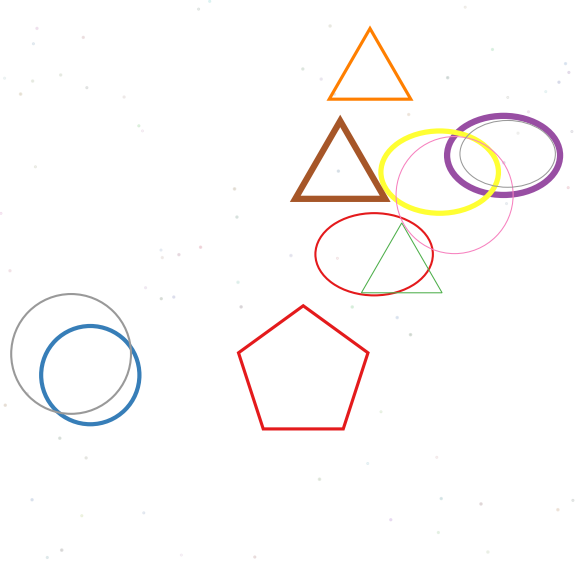[{"shape": "oval", "thickness": 1, "radius": 0.51, "center": [0.648, 0.559]}, {"shape": "pentagon", "thickness": 1.5, "radius": 0.59, "center": [0.525, 0.352]}, {"shape": "circle", "thickness": 2, "radius": 0.43, "center": [0.156, 0.35]}, {"shape": "triangle", "thickness": 0.5, "radius": 0.4, "center": [0.696, 0.532]}, {"shape": "oval", "thickness": 3, "radius": 0.49, "center": [0.872, 0.73]}, {"shape": "triangle", "thickness": 1.5, "radius": 0.41, "center": [0.641, 0.868]}, {"shape": "oval", "thickness": 2.5, "radius": 0.51, "center": [0.761, 0.701]}, {"shape": "triangle", "thickness": 3, "radius": 0.45, "center": [0.589, 0.7]}, {"shape": "circle", "thickness": 0.5, "radius": 0.51, "center": [0.787, 0.661]}, {"shape": "circle", "thickness": 1, "radius": 0.52, "center": [0.123, 0.386]}, {"shape": "oval", "thickness": 0.5, "radius": 0.41, "center": [0.879, 0.733]}]